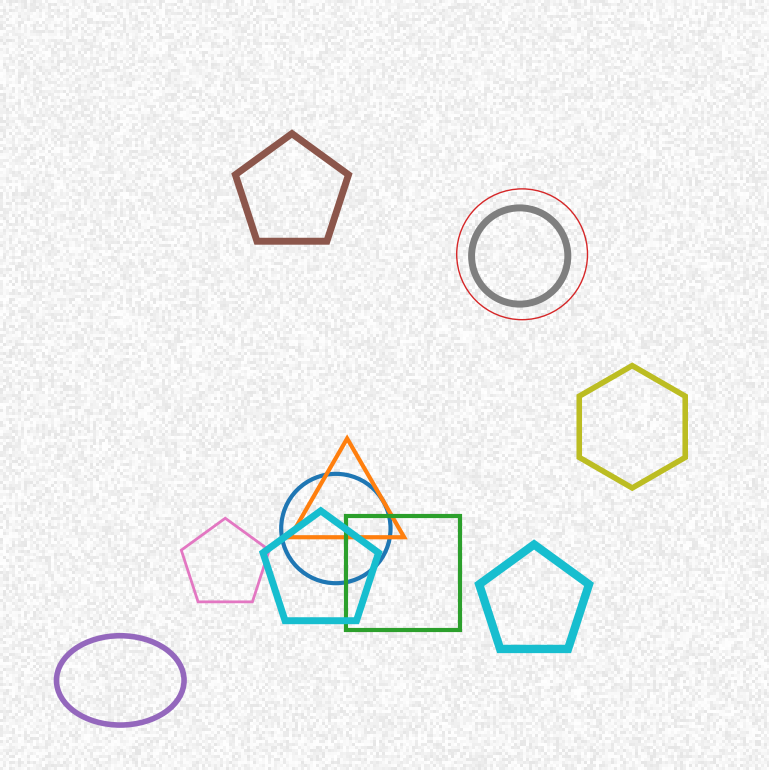[{"shape": "circle", "thickness": 1.5, "radius": 0.36, "center": [0.436, 0.314]}, {"shape": "triangle", "thickness": 1.5, "radius": 0.43, "center": [0.451, 0.345]}, {"shape": "square", "thickness": 1.5, "radius": 0.37, "center": [0.524, 0.256]}, {"shape": "circle", "thickness": 0.5, "radius": 0.42, "center": [0.678, 0.67]}, {"shape": "oval", "thickness": 2, "radius": 0.41, "center": [0.156, 0.116]}, {"shape": "pentagon", "thickness": 2.5, "radius": 0.39, "center": [0.379, 0.749]}, {"shape": "pentagon", "thickness": 1, "radius": 0.3, "center": [0.293, 0.267]}, {"shape": "circle", "thickness": 2.5, "radius": 0.31, "center": [0.675, 0.668]}, {"shape": "hexagon", "thickness": 2, "radius": 0.4, "center": [0.821, 0.446]}, {"shape": "pentagon", "thickness": 2.5, "radius": 0.39, "center": [0.417, 0.258]}, {"shape": "pentagon", "thickness": 3, "radius": 0.37, "center": [0.694, 0.218]}]